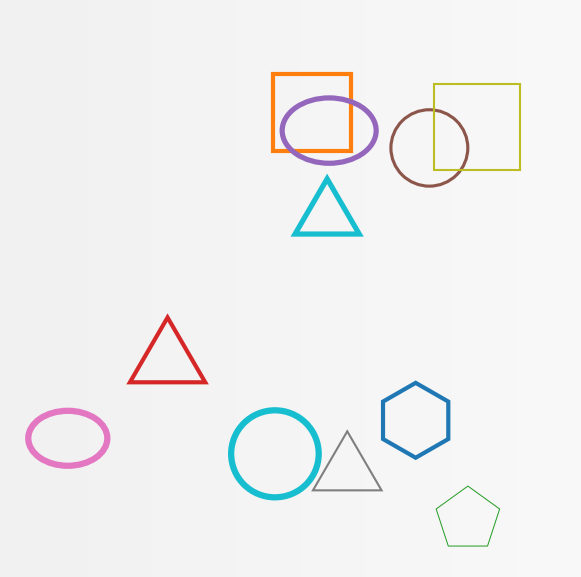[{"shape": "hexagon", "thickness": 2, "radius": 0.32, "center": [0.715, 0.271]}, {"shape": "square", "thickness": 2, "radius": 0.34, "center": [0.537, 0.804]}, {"shape": "pentagon", "thickness": 0.5, "radius": 0.29, "center": [0.805, 0.1]}, {"shape": "triangle", "thickness": 2, "radius": 0.37, "center": [0.288, 0.375]}, {"shape": "oval", "thickness": 2.5, "radius": 0.4, "center": [0.566, 0.773]}, {"shape": "circle", "thickness": 1.5, "radius": 0.33, "center": [0.739, 0.743]}, {"shape": "oval", "thickness": 3, "radius": 0.34, "center": [0.117, 0.24]}, {"shape": "triangle", "thickness": 1, "radius": 0.34, "center": [0.597, 0.184]}, {"shape": "square", "thickness": 1, "radius": 0.37, "center": [0.82, 0.779]}, {"shape": "triangle", "thickness": 2.5, "radius": 0.32, "center": [0.563, 0.626]}, {"shape": "circle", "thickness": 3, "radius": 0.38, "center": [0.473, 0.213]}]